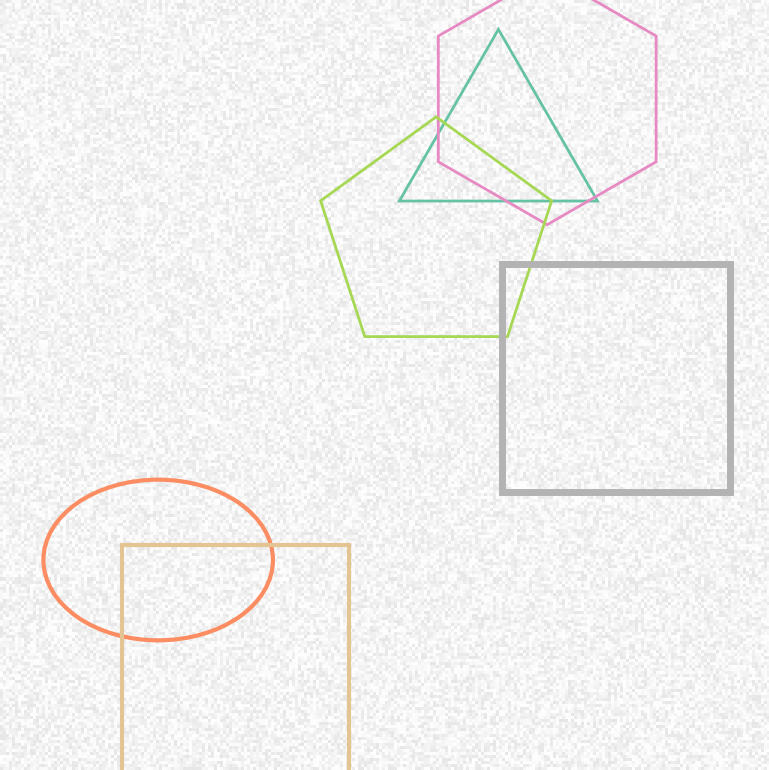[{"shape": "triangle", "thickness": 1, "radius": 0.74, "center": [0.647, 0.813]}, {"shape": "oval", "thickness": 1.5, "radius": 0.75, "center": [0.205, 0.273]}, {"shape": "hexagon", "thickness": 1, "radius": 0.82, "center": [0.711, 0.872]}, {"shape": "pentagon", "thickness": 1, "radius": 0.79, "center": [0.566, 0.69]}, {"shape": "square", "thickness": 1.5, "radius": 0.74, "center": [0.305, 0.145]}, {"shape": "square", "thickness": 2.5, "radius": 0.74, "center": [0.8, 0.509]}]